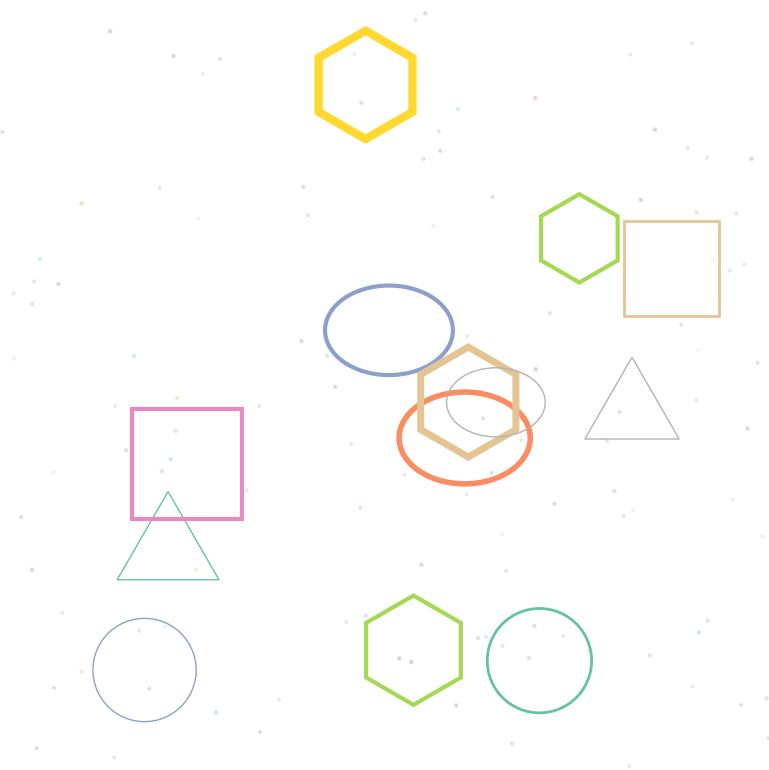[{"shape": "triangle", "thickness": 0.5, "radius": 0.38, "center": [0.218, 0.285]}, {"shape": "circle", "thickness": 1, "radius": 0.34, "center": [0.701, 0.142]}, {"shape": "oval", "thickness": 2, "radius": 0.43, "center": [0.603, 0.431]}, {"shape": "oval", "thickness": 1.5, "radius": 0.42, "center": [0.505, 0.571]}, {"shape": "circle", "thickness": 0.5, "radius": 0.34, "center": [0.188, 0.13]}, {"shape": "square", "thickness": 1.5, "radius": 0.36, "center": [0.242, 0.398]}, {"shape": "hexagon", "thickness": 1.5, "radius": 0.35, "center": [0.537, 0.156]}, {"shape": "hexagon", "thickness": 1.5, "radius": 0.29, "center": [0.752, 0.69]}, {"shape": "hexagon", "thickness": 3, "radius": 0.35, "center": [0.475, 0.89]}, {"shape": "square", "thickness": 1, "radius": 0.31, "center": [0.872, 0.651]}, {"shape": "hexagon", "thickness": 2.5, "radius": 0.36, "center": [0.608, 0.478]}, {"shape": "oval", "thickness": 0.5, "radius": 0.32, "center": [0.644, 0.478]}, {"shape": "triangle", "thickness": 0.5, "radius": 0.35, "center": [0.821, 0.465]}]